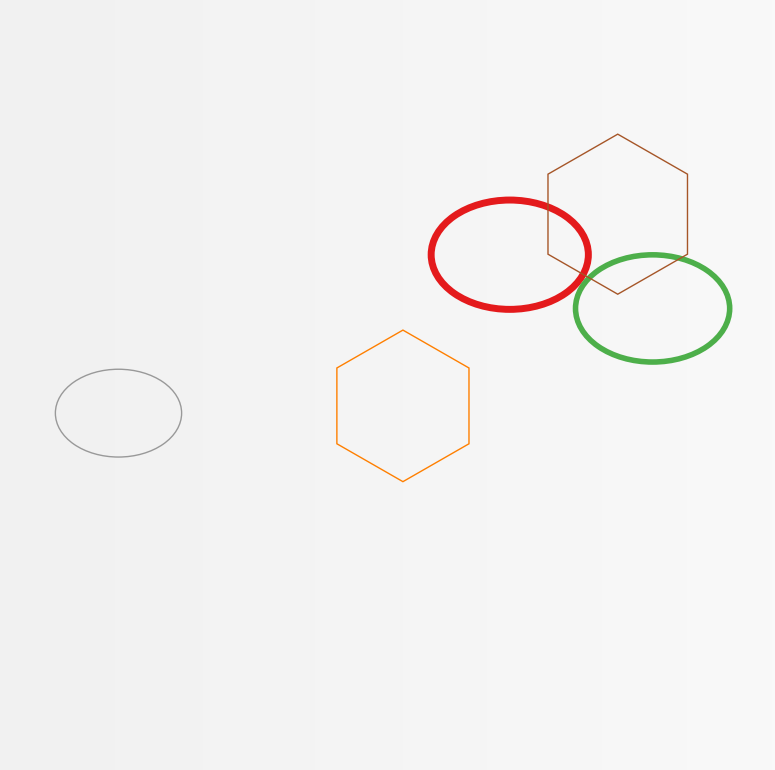[{"shape": "oval", "thickness": 2.5, "radius": 0.51, "center": [0.658, 0.669]}, {"shape": "oval", "thickness": 2, "radius": 0.5, "center": [0.842, 0.599]}, {"shape": "hexagon", "thickness": 0.5, "radius": 0.49, "center": [0.52, 0.473]}, {"shape": "hexagon", "thickness": 0.5, "radius": 0.52, "center": [0.797, 0.722]}, {"shape": "oval", "thickness": 0.5, "radius": 0.41, "center": [0.153, 0.463]}]